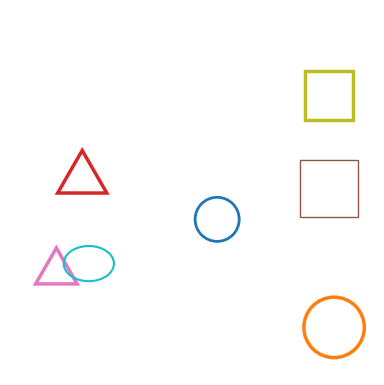[{"shape": "circle", "thickness": 2, "radius": 0.29, "center": [0.564, 0.43]}, {"shape": "circle", "thickness": 2.5, "radius": 0.39, "center": [0.868, 0.15]}, {"shape": "triangle", "thickness": 2.5, "radius": 0.37, "center": [0.214, 0.535]}, {"shape": "square", "thickness": 1, "radius": 0.37, "center": [0.855, 0.51]}, {"shape": "triangle", "thickness": 2.5, "radius": 0.31, "center": [0.146, 0.294]}, {"shape": "square", "thickness": 2.5, "radius": 0.32, "center": [0.855, 0.752]}, {"shape": "oval", "thickness": 1.5, "radius": 0.33, "center": [0.231, 0.315]}]